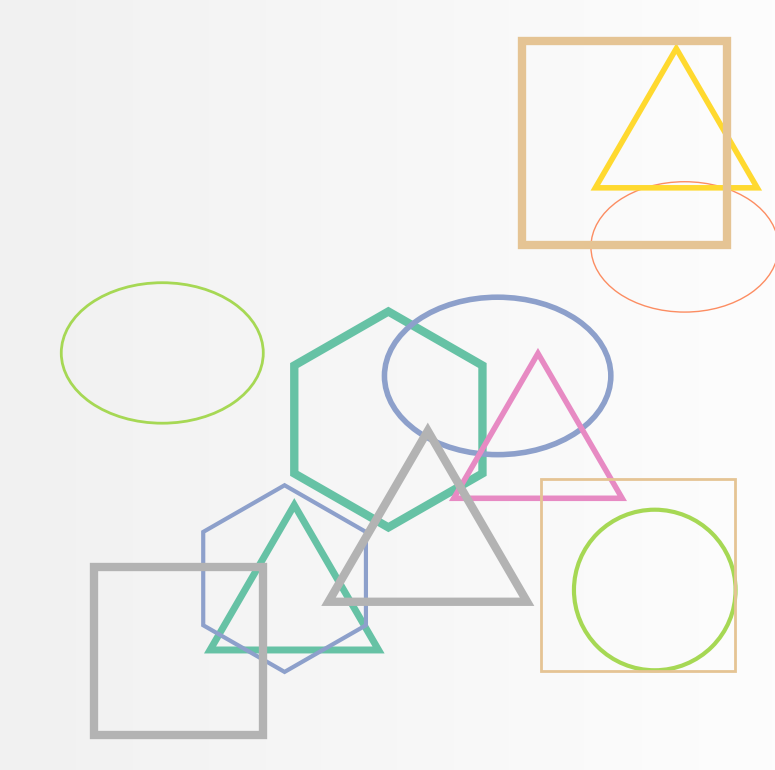[{"shape": "triangle", "thickness": 2.5, "radius": 0.63, "center": [0.38, 0.219]}, {"shape": "hexagon", "thickness": 3, "radius": 0.7, "center": [0.501, 0.455]}, {"shape": "oval", "thickness": 0.5, "radius": 0.6, "center": [0.883, 0.679]}, {"shape": "oval", "thickness": 2, "radius": 0.73, "center": [0.642, 0.512]}, {"shape": "hexagon", "thickness": 1.5, "radius": 0.61, "center": [0.367, 0.249]}, {"shape": "triangle", "thickness": 2, "radius": 0.63, "center": [0.694, 0.416]}, {"shape": "circle", "thickness": 1.5, "radius": 0.52, "center": [0.845, 0.234]}, {"shape": "oval", "thickness": 1, "radius": 0.65, "center": [0.209, 0.542]}, {"shape": "triangle", "thickness": 2, "radius": 0.6, "center": [0.873, 0.816]}, {"shape": "square", "thickness": 1, "radius": 0.63, "center": [0.824, 0.253]}, {"shape": "square", "thickness": 3, "radius": 0.66, "center": [0.806, 0.814]}, {"shape": "square", "thickness": 3, "radius": 0.55, "center": [0.23, 0.154]}, {"shape": "triangle", "thickness": 3, "radius": 0.74, "center": [0.552, 0.292]}]